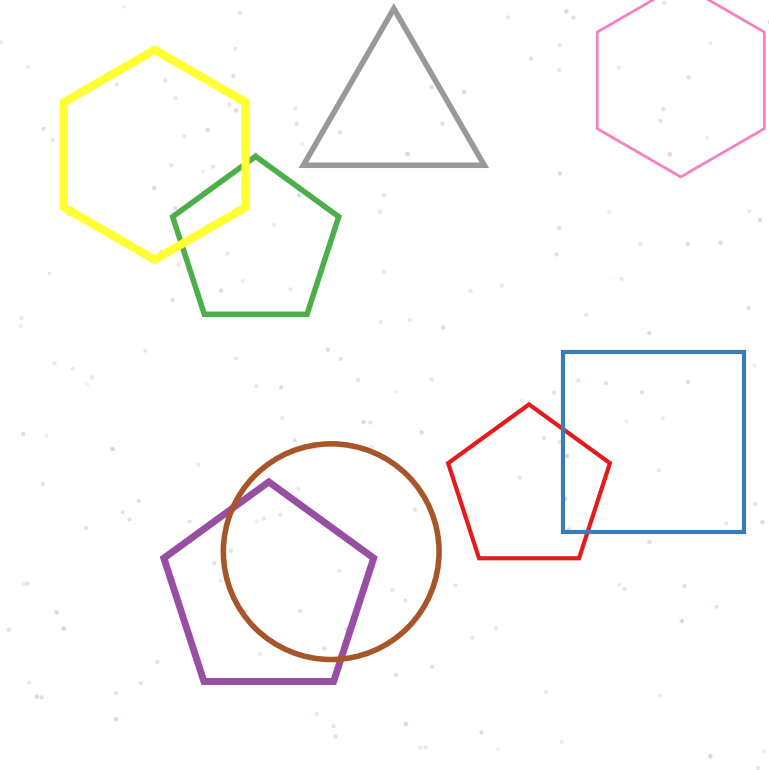[{"shape": "pentagon", "thickness": 1.5, "radius": 0.55, "center": [0.687, 0.364]}, {"shape": "square", "thickness": 1.5, "radius": 0.58, "center": [0.849, 0.426]}, {"shape": "pentagon", "thickness": 2, "radius": 0.57, "center": [0.332, 0.683]}, {"shape": "pentagon", "thickness": 2.5, "radius": 0.72, "center": [0.349, 0.231]}, {"shape": "hexagon", "thickness": 3, "radius": 0.68, "center": [0.201, 0.799]}, {"shape": "circle", "thickness": 2, "radius": 0.7, "center": [0.43, 0.284]}, {"shape": "hexagon", "thickness": 1, "radius": 0.63, "center": [0.884, 0.896]}, {"shape": "triangle", "thickness": 2, "radius": 0.68, "center": [0.511, 0.853]}]